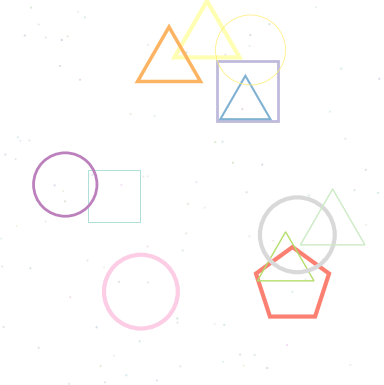[{"shape": "square", "thickness": 0.5, "radius": 0.34, "center": [0.296, 0.491]}, {"shape": "triangle", "thickness": 3, "radius": 0.49, "center": [0.538, 0.9]}, {"shape": "square", "thickness": 2, "radius": 0.39, "center": [0.642, 0.764]}, {"shape": "pentagon", "thickness": 3, "radius": 0.5, "center": [0.76, 0.259]}, {"shape": "triangle", "thickness": 1.5, "radius": 0.38, "center": [0.637, 0.728]}, {"shape": "triangle", "thickness": 2.5, "radius": 0.47, "center": [0.439, 0.836]}, {"shape": "triangle", "thickness": 1, "radius": 0.42, "center": [0.742, 0.313]}, {"shape": "circle", "thickness": 3, "radius": 0.48, "center": [0.366, 0.242]}, {"shape": "circle", "thickness": 3, "radius": 0.49, "center": [0.772, 0.39]}, {"shape": "circle", "thickness": 2, "radius": 0.41, "center": [0.169, 0.521]}, {"shape": "triangle", "thickness": 1, "radius": 0.48, "center": [0.864, 0.412]}, {"shape": "circle", "thickness": 0.5, "radius": 0.45, "center": [0.651, 0.87]}]